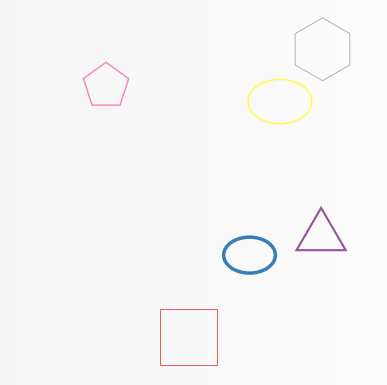[{"shape": "square", "thickness": 0.5, "radius": 0.37, "center": [0.486, 0.124]}, {"shape": "oval", "thickness": 2.5, "radius": 0.33, "center": [0.644, 0.337]}, {"shape": "triangle", "thickness": 1.5, "radius": 0.37, "center": [0.829, 0.387]}, {"shape": "oval", "thickness": 1, "radius": 0.41, "center": [0.722, 0.736]}, {"shape": "pentagon", "thickness": 1, "radius": 0.31, "center": [0.274, 0.777]}, {"shape": "hexagon", "thickness": 0.5, "radius": 0.41, "center": [0.832, 0.872]}]